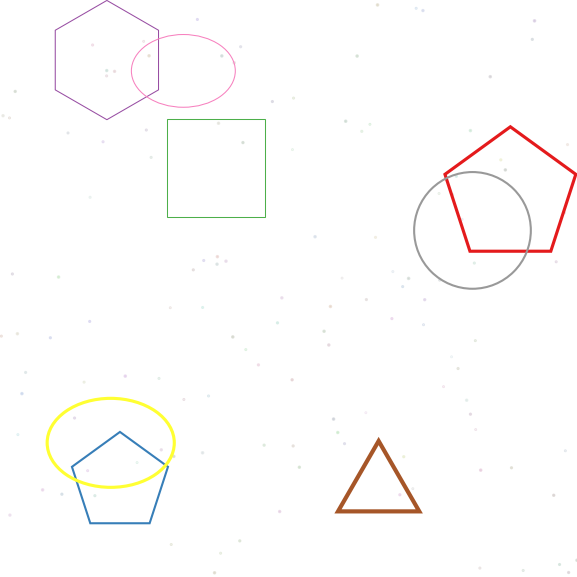[{"shape": "pentagon", "thickness": 1.5, "radius": 0.6, "center": [0.884, 0.66]}, {"shape": "pentagon", "thickness": 1, "radius": 0.44, "center": [0.208, 0.164]}, {"shape": "square", "thickness": 0.5, "radius": 0.42, "center": [0.374, 0.708]}, {"shape": "hexagon", "thickness": 0.5, "radius": 0.52, "center": [0.185, 0.895]}, {"shape": "oval", "thickness": 1.5, "radius": 0.55, "center": [0.192, 0.232]}, {"shape": "triangle", "thickness": 2, "radius": 0.41, "center": [0.656, 0.154]}, {"shape": "oval", "thickness": 0.5, "radius": 0.45, "center": [0.317, 0.876]}, {"shape": "circle", "thickness": 1, "radius": 0.51, "center": [0.818, 0.6]}]